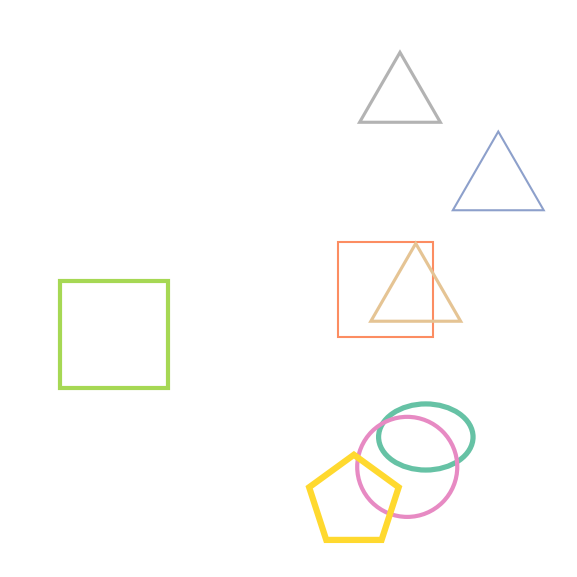[{"shape": "oval", "thickness": 2.5, "radius": 0.41, "center": [0.737, 0.242]}, {"shape": "square", "thickness": 1, "radius": 0.41, "center": [0.668, 0.497]}, {"shape": "triangle", "thickness": 1, "radius": 0.45, "center": [0.863, 0.68]}, {"shape": "circle", "thickness": 2, "radius": 0.43, "center": [0.705, 0.191]}, {"shape": "square", "thickness": 2, "radius": 0.47, "center": [0.197, 0.42]}, {"shape": "pentagon", "thickness": 3, "radius": 0.41, "center": [0.613, 0.13]}, {"shape": "triangle", "thickness": 1.5, "radius": 0.45, "center": [0.72, 0.488]}, {"shape": "triangle", "thickness": 1.5, "radius": 0.4, "center": [0.693, 0.828]}]